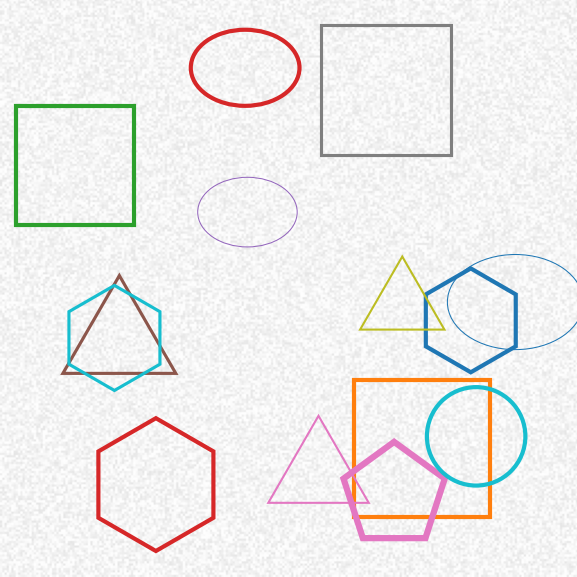[{"shape": "hexagon", "thickness": 2, "radius": 0.45, "center": [0.815, 0.444]}, {"shape": "oval", "thickness": 0.5, "radius": 0.59, "center": [0.892, 0.476]}, {"shape": "square", "thickness": 2, "radius": 0.59, "center": [0.731, 0.222]}, {"shape": "square", "thickness": 2, "radius": 0.51, "center": [0.131, 0.712]}, {"shape": "hexagon", "thickness": 2, "radius": 0.57, "center": [0.27, 0.16]}, {"shape": "oval", "thickness": 2, "radius": 0.47, "center": [0.424, 0.882]}, {"shape": "oval", "thickness": 0.5, "radius": 0.43, "center": [0.428, 0.632]}, {"shape": "triangle", "thickness": 1.5, "radius": 0.56, "center": [0.207, 0.409]}, {"shape": "pentagon", "thickness": 3, "radius": 0.46, "center": [0.682, 0.142]}, {"shape": "triangle", "thickness": 1, "radius": 0.5, "center": [0.552, 0.179]}, {"shape": "square", "thickness": 1.5, "radius": 0.56, "center": [0.669, 0.843]}, {"shape": "triangle", "thickness": 1, "radius": 0.42, "center": [0.697, 0.471]}, {"shape": "circle", "thickness": 2, "radius": 0.43, "center": [0.824, 0.244]}, {"shape": "hexagon", "thickness": 1.5, "radius": 0.45, "center": [0.198, 0.414]}]